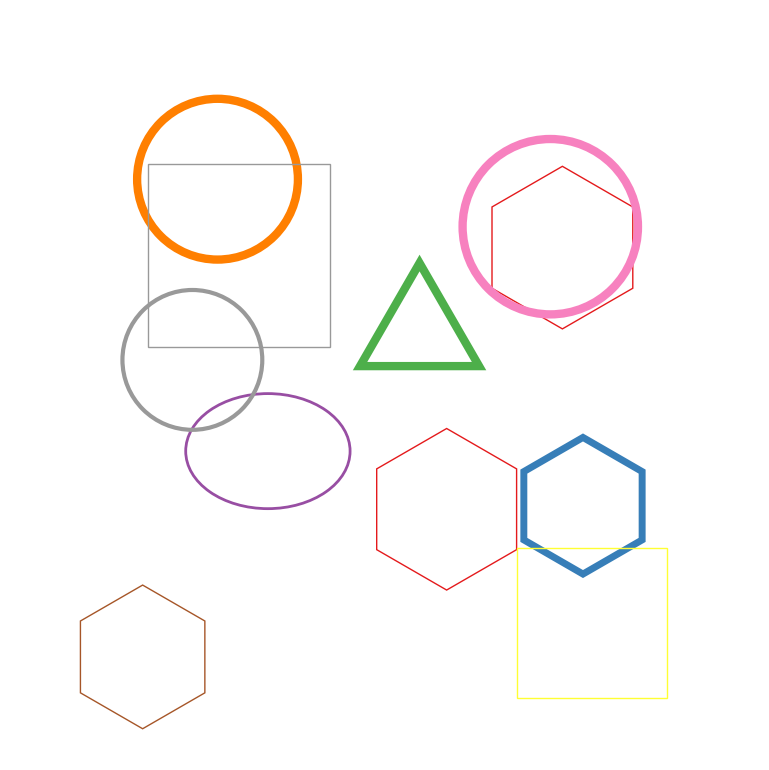[{"shape": "hexagon", "thickness": 0.5, "radius": 0.53, "center": [0.73, 0.678]}, {"shape": "hexagon", "thickness": 0.5, "radius": 0.52, "center": [0.58, 0.339]}, {"shape": "hexagon", "thickness": 2.5, "radius": 0.44, "center": [0.757, 0.343]}, {"shape": "triangle", "thickness": 3, "radius": 0.45, "center": [0.545, 0.569]}, {"shape": "oval", "thickness": 1, "radius": 0.53, "center": [0.348, 0.414]}, {"shape": "circle", "thickness": 3, "radius": 0.52, "center": [0.283, 0.767]}, {"shape": "square", "thickness": 0.5, "radius": 0.49, "center": [0.769, 0.191]}, {"shape": "hexagon", "thickness": 0.5, "radius": 0.47, "center": [0.185, 0.147]}, {"shape": "circle", "thickness": 3, "radius": 0.57, "center": [0.715, 0.706]}, {"shape": "circle", "thickness": 1.5, "radius": 0.45, "center": [0.25, 0.533]}, {"shape": "square", "thickness": 0.5, "radius": 0.59, "center": [0.31, 0.669]}]